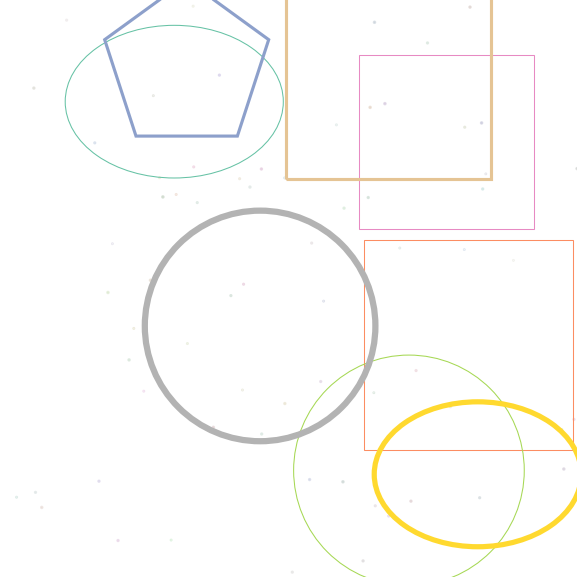[{"shape": "oval", "thickness": 0.5, "radius": 0.94, "center": [0.302, 0.823]}, {"shape": "square", "thickness": 0.5, "radius": 0.91, "center": [0.811, 0.402]}, {"shape": "pentagon", "thickness": 1.5, "radius": 0.75, "center": [0.323, 0.884]}, {"shape": "square", "thickness": 0.5, "radius": 0.75, "center": [0.773, 0.753]}, {"shape": "circle", "thickness": 0.5, "radius": 1.0, "center": [0.708, 0.185]}, {"shape": "oval", "thickness": 2.5, "radius": 0.9, "center": [0.827, 0.178]}, {"shape": "square", "thickness": 1.5, "radius": 0.89, "center": [0.673, 0.866]}, {"shape": "circle", "thickness": 3, "radius": 1.0, "center": [0.45, 0.435]}]